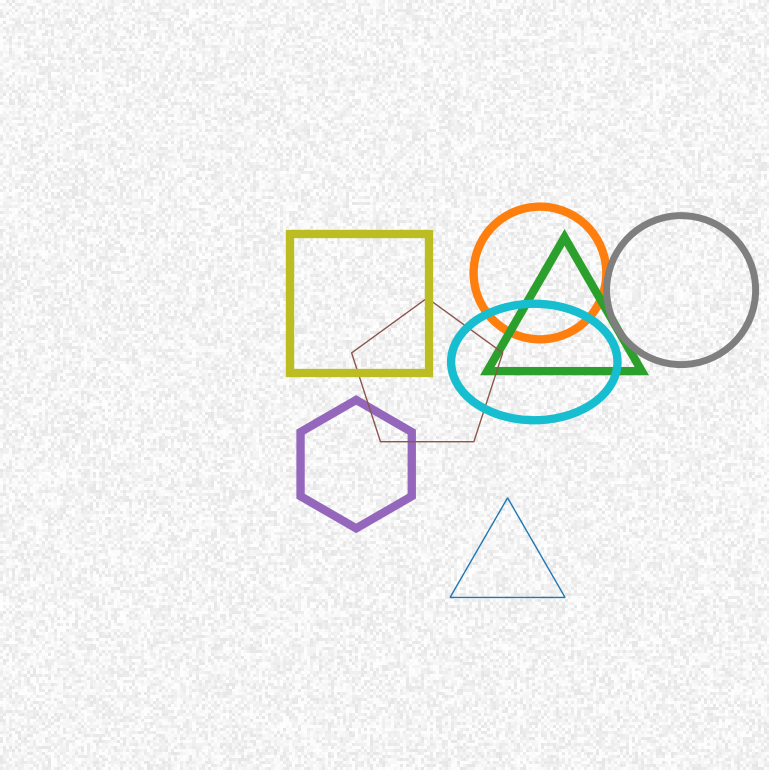[{"shape": "triangle", "thickness": 0.5, "radius": 0.43, "center": [0.659, 0.267]}, {"shape": "circle", "thickness": 3, "radius": 0.43, "center": [0.701, 0.645]}, {"shape": "triangle", "thickness": 3, "radius": 0.58, "center": [0.733, 0.576]}, {"shape": "hexagon", "thickness": 3, "radius": 0.42, "center": [0.463, 0.397]}, {"shape": "pentagon", "thickness": 0.5, "radius": 0.52, "center": [0.555, 0.51]}, {"shape": "circle", "thickness": 2.5, "radius": 0.48, "center": [0.885, 0.623]}, {"shape": "square", "thickness": 3, "radius": 0.45, "center": [0.467, 0.606]}, {"shape": "oval", "thickness": 3, "radius": 0.54, "center": [0.694, 0.53]}]